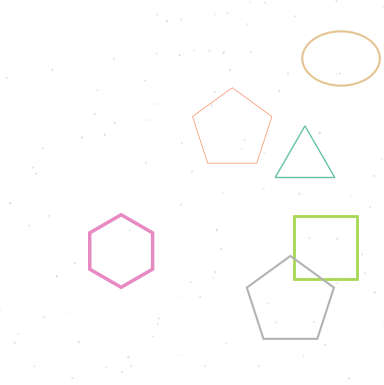[{"shape": "triangle", "thickness": 1, "radius": 0.45, "center": [0.792, 0.584]}, {"shape": "pentagon", "thickness": 0.5, "radius": 0.54, "center": [0.603, 0.664]}, {"shape": "hexagon", "thickness": 2.5, "radius": 0.47, "center": [0.315, 0.348]}, {"shape": "square", "thickness": 2, "radius": 0.41, "center": [0.846, 0.357]}, {"shape": "oval", "thickness": 1.5, "radius": 0.5, "center": [0.886, 0.848]}, {"shape": "pentagon", "thickness": 1.5, "radius": 0.59, "center": [0.754, 0.216]}]